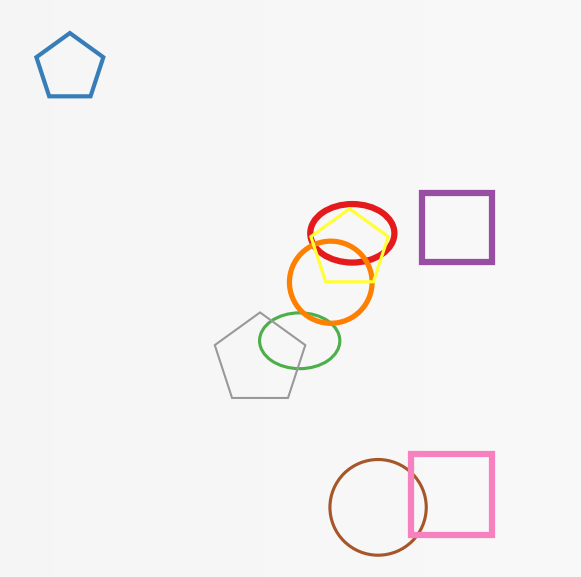[{"shape": "oval", "thickness": 3, "radius": 0.36, "center": [0.606, 0.595]}, {"shape": "pentagon", "thickness": 2, "radius": 0.3, "center": [0.12, 0.881]}, {"shape": "oval", "thickness": 1.5, "radius": 0.35, "center": [0.516, 0.409]}, {"shape": "square", "thickness": 3, "radius": 0.3, "center": [0.787, 0.606]}, {"shape": "circle", "thickness": 2.5, "radius": 0.36, "center": [0.569, 0.51]}, {"shape": "pentagon", "thickness": 1.5, "radius": 0.35, "center": [0.601, 0.568]}, {"shape": "circle", "thickness": 1.5, "radius": 0.41, "center": [0.65, 0.121]}, {"shape": "square", "thickness": 3, "radius": 0.35, "center": [0.777, 0.143]}, {"shape": "pentagon", "thickness": 1, "radius": 0.41, "center": [0.447, 0.376]}]